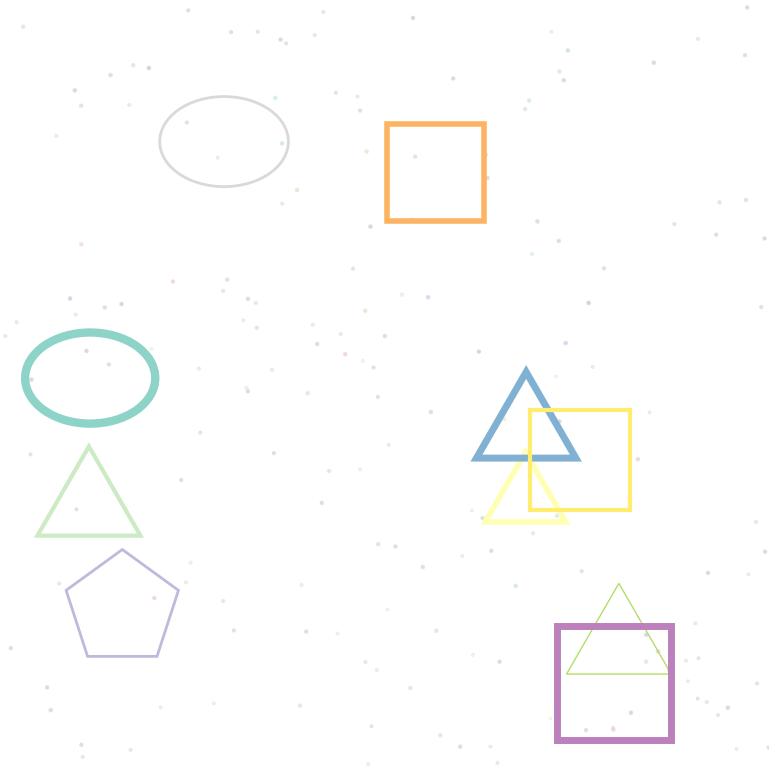[{"shape": "oval", "thickness": 3, "radius": 0.42, "center": [0.117, 0.509]}, {"shape": "triangle", "thickness": 2, "radius": 0.3, "center": [0.682, 0.352]}, {"shape": "pentagon", "thickness": 1, "radius": 0.38, "center": [0.159, 0.21]}, {"shape": "triangle", "thickness": 2.5, "radius": 0.37, "center": [0.683, 0.442]}, {"shape": "square", "thickness": 2, "radius": 0.32, "center": [0.566, 0.776]}, {"shape": "triangle", "thickness": 0.5, "radius": 0.39, "center": [0.804, 0.164]}, {"shape": "oval", "thickness": 1, "radius": 0.42, "center": [0.291, 0.816]}, {"shape": "square", "thickness": 2.5, "radius": 0.37, "center": [0.797, 0.113]}, {"shape": "triangle", "thickness": 1.5, "radius": 0.39, "center": [0.115, 0.343]}, {"shape": "square", "thickness": 1.5, "radius": 0.32, "center": [0.753, 0.402]}]